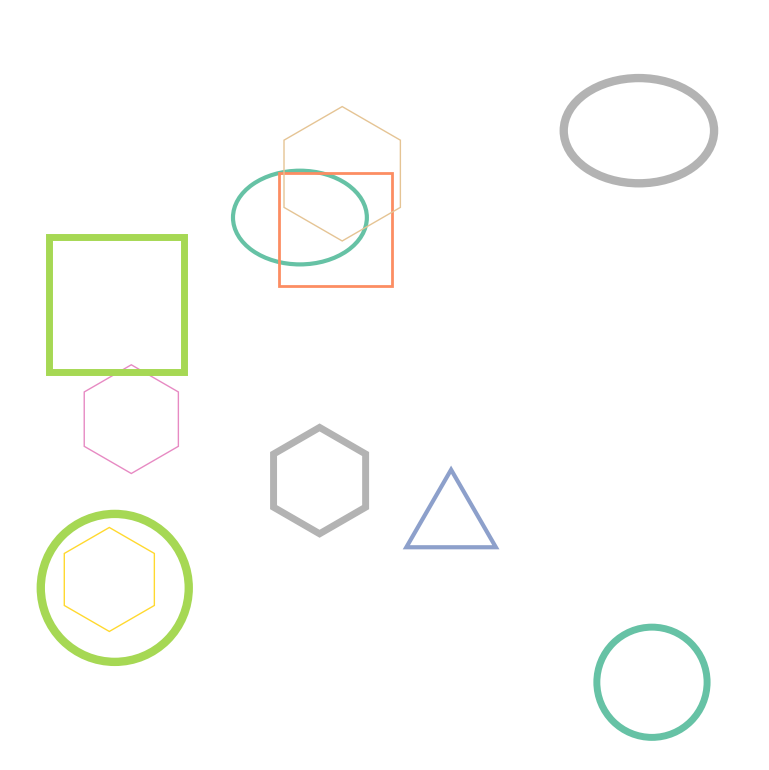[{"shape": "circle", "thickness": 2.5, "radius": 0.36, "center": [0.847, 0.114]}, {"shape": "oval", "thickness": 1.5, "radius": 0.43, "center": [0.39, 0.717]}, {"shape": "square", "thickness": 1, "radius": 0.37, "center": [0.435, 0.702]}, {"shape": "triangle", "thickness": 1.5, "radius": 0.34, "center": [0.586, 0.323]}, {"shape": "hexagon", "thickness": 0.5, "radius": 0.35, "center": [0.171, 0.456]}, {"shape": "square", "thickness": 2.5, "radius": 0.44, "center": [0.151, 0.605]}, {"shape": "circle", "thickness": 3, "radius": 0.48, "center": [0.149, 0.236]}, {"shape": "hexagon", "thickness": 0.5, "radius": 0.34, "center": [0.142, 0.247]}, {"shape": "hexagon", "thickness": 0.5, "radius": 0.44, "center": [0.444, 0.774]}, {"shape": "oval", "thickness": 3, "radius": 0.49, "center": [0.83, 0.83]}, {"shape": "hexagon", "thickness": 2.5, "radius": 0.35, "center": [0.415, 0.376]}]